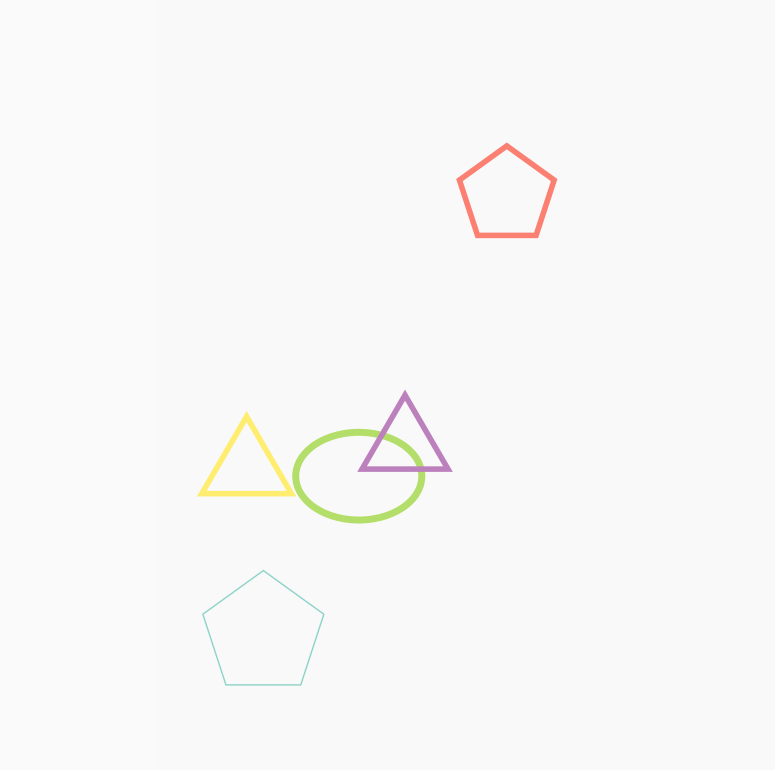[{"shape": "pentagon", "thickness": 0.5, "radius": 0.41, "center": [0.34, 0.177]}, {"shape": "pentagon", "thickness": 2, "radius": 0.32, "center": [0.654, 0.746]}, {"shape": "oval", "thickness": 2.5, "radius": 0.41, "center": [0.463, 0.382]}, {"shape": "triangle", "thickness": 2, "radius": 0.32, "center": [0.523, 0.423]}, {"shape": "triangle", "thickness": 2, "radius": 0.33, "center": [0.318, 0.392]}]